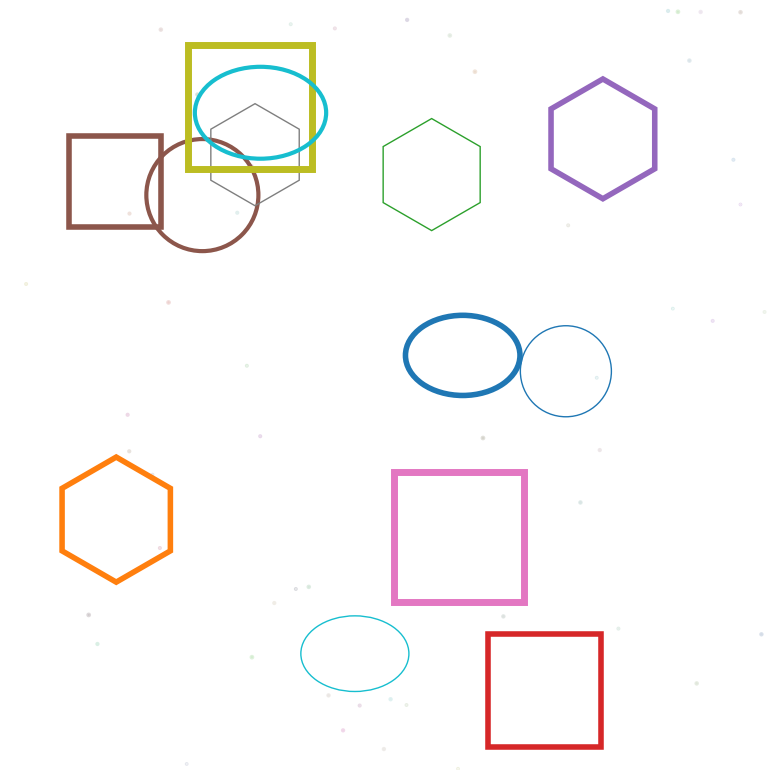[{"shape": "circle", "thickness": 0.5, "radius": 0.3, "center": [0.735, 0.518]}, {"shape": "oval", "thickness": 2, "radius": 0.37, "center": [0.601, 0.538]}, {"shape": "hexagon", "thickness": 2, "radius": 0.41, "center": [0.151, 0.325]}, {"shape": "hexagon", "thickness": 0.5, "radius": 0.36, "center": [0.561, 0.773]}, {"shape": "square", "thickness": 2, "radius": 0.37, "center": [0.707, 0.103]}, {"shape": "hexagon", "thickness": 2, "radius": 0.39, "center": [0.783, 0.82]}, {"shape": "circle", "thickness": 1.5, "radius": 0.36, "center": [0.263, 0.747]}, {"shape": "square", "thickness": 2, "radius": 0.3, "center": [0.149, 0.764]}, {"shape": "square", "thickness": 2.5, "radius": 0.42, "center": [0.596, 0.302]}, {"shape": "hexagon", "thickness": 0.5, "radius": 0.33, "center": [0.331, 0.799]}, {"shape": "square", "thickness": 2.5, "radius": 0.4, "center": [0.325, 0.861]}, {"shape": "oval", "thickness": 1.5, "radius": 0.43, "center": [0.338, 0.854]}, {"shape": "oval", "thickness": 0.5, "radius": 0.35, "center": [0.461, 0.151]}]